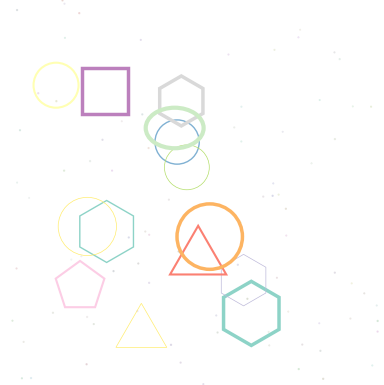[{"shape": "hexagon", "thickness": 2.5, "radius": 0.42, "center": [0.653, 0.186]}, {"shape": "hexagon", "thickness": 1, "radius": 0.4, "center": [0.277, 0.399]}, {"shape": "circle", "thickness": 1.5, "radius": 0.29, "center": [0.146, 0.779]}, {"shape": "hexagon", "thickness": 0.5, "radius": 0.33, "center": [0.633, 0.272]}, {"shape": "triangle", "thickness": 1.5, "radius": 0.42, "center": [0.515, 0.329]}, {"shape": "circle", "thickness": 1, "radius": 0.29, "center": [0.46, 0.631]}, {"shape": "circle", "thickness": 2.5, "radius": 0.42, "center": [0.545, 0.385]}, {"shape": "circle", "thickness": 0.5, "radius": 0.29, "center": [0.485, 0.565]}, {"shape": "pentagon", "thickness": 1.5, "radius": 0.33, "center": [0.208, 0.256]}, {"shape": "hexagon", "thickness": 2.5, "radius": 0.32, "center": [0.471, 0.738]}, {"shape": "square", "thickness": 2.5, "radius": 0.3, "center": [0.272, 0.763]}, {"shape": "oval", "thickness": 3, "radius": 0.38, "center": [0.454, 0.668]}, {"shape": "triangle", "thickness": 0.5, "radius": 0.38, "center": [0.367, 0.136]}, {"shape": "circle", "thickness": 0.5, "radius": 0.38, "center": [0.227, 0.412]}]